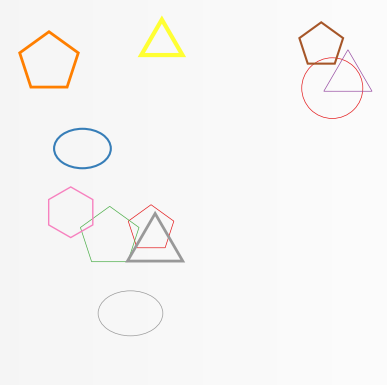[{"shape": "circle", "thickness": 0.5, "radius": 0.39, "center": [0.858, 0.771]}, {"shape": "pentagon", "thickness": 0.5, "radius": 0.31, "center": [0.39, 0.406]}, {"shape": "oval", "thickness": 1.5, "radius": 0.37, "center": [0.213, 0.614]}, {"shape": "pentagon", "thickness": 0.5, "radius": 0.4, "center": [0.283, 0.385]}, {"shape": "triangle", "thickness": 0.5, "radius": 0.36, "center": [0.898, 0.799]}, {"shape": "pentagon", "thickness": 2, "radius": 0.4, "center": [0.126, 0.838]}, {"shape": "triangle", "thickness": 3, "radius": 0.31, "center": [0.418, 0.888]}, {"shape": "pentagon", "thickness": 1.5, "radius": 0.3, "center": [0.829, 0.883]}, {"shape": "hexagon", "thickness": 1, "radius": 0.33, "center": [0.183, 0.449]}, {"shape": "triangle", "thickness": 2, "radius": 0.41, "center": [0.4, 0.363]}, {"shape": "oval", "thickness": 0.5, "radius": 0.42, "center": [0.337, 0.186]}]